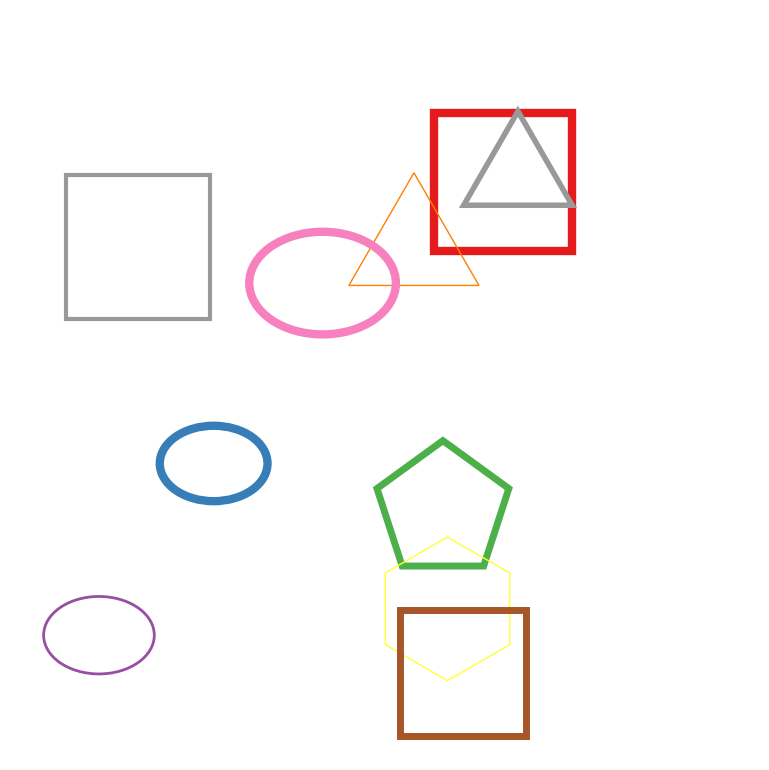[{"shape": "square", "thickness": 3, "radius": 0.45, "center": [0.654, 0.764]}, {"shape": "oval", "thickness": 3, "radius": 0.35, "center": [0.277, 0.398]}, {"shape": "pentagon", "thickness": 2.5, "radius": 0.45, "center": [0.575, 0.338]}, {"shape": "oval", "thickness": 1, "radius": 0.36, "center": [0.129, 0.175]}, {"shape": "triangle", "thickness": 0.5, "radius": 0.49, "center": [0.538, 0.678]}, {"shape": "hexagon", "thickness": 0.5, "radius": 0.47, "center": [0.581, 0.209]}, {"shape": "square", "thickness": 2.5, "radius": 0.41, "center": [0.602, 0.126]}, {"shape": "oval", "thickness": 3, "radius": 0.48, "center": [0.419, 0.632]}, {"shape": "square", "thickness": 1.5, "radius": 0.47, "center": [0.179, 0.679]}, {"shape": "triangle", "thickness": 2, "radius": 0.41, "center": [0.673, 0.774]}]